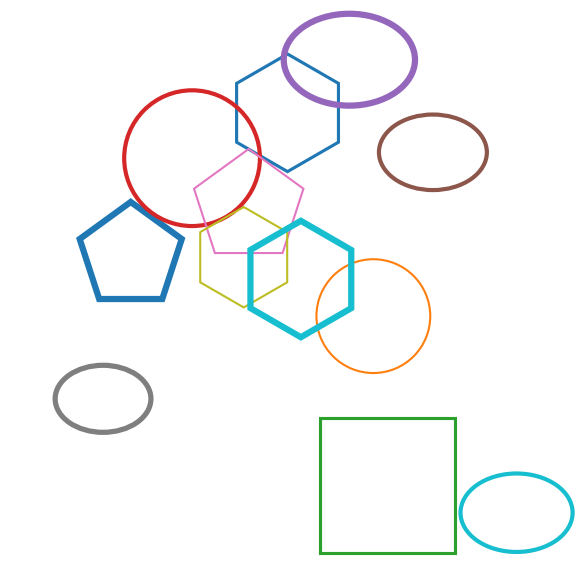[{"shape": "hexagon", "thickness": 1.5, "radius": 0.51, "center": [0.498, 0.804]}, {"shape": "pentagon", "thickness": 3, "radius": 0.46, "center": [0.226, 0.557]}, {"shape": "circle", "thickness": 1, "radius": 0.49, "center": [0.646, 0.452]}, {"shape": "square", "thickness": 1.5, "radius": 0.59, "center": [0.671, 0.159]}, {"shape": "circle", "thickness": 2, "radius": 0.59, "center": [0.333, 0.725]}, {"shape": "oval", "thickness": 3, "radius": 0.57, "center": [0.605, 0.896]}, {"shape": "oval", "thickness": 2, "radius": 0.47, "center": [0.75, 0.735]}, {"shape": "pentagon", "thickness": 1, "radius": 0.5, "center": [0.431, 0.642]}, {"shape": "oval", "thickness": 2.5, "radius": 0.41, "center": [0.178, 0.309]}, {"shape": "hexagon", "thickness": 1, "radius": 0.43, "center": [0.422, 0.554]}, {"shape": "oval", "thickness": 2, "radius": 0.49, "center": [0.894, 0.111]}, {"shape": "hexagon", "thickness": 3, "radius": 0.5, "center": [0.521, 0.516]}]